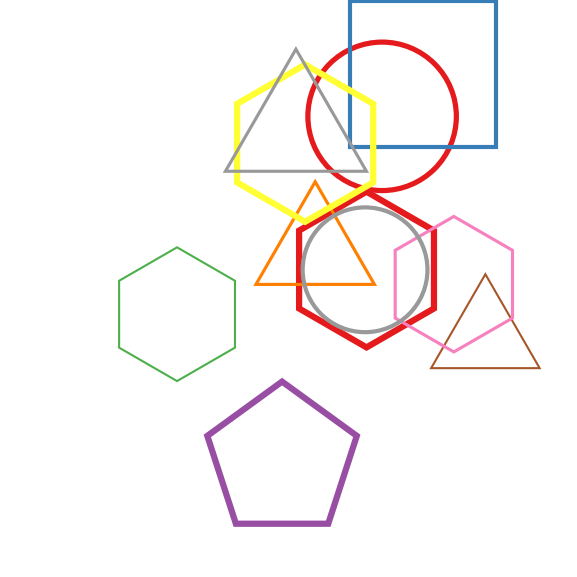[{"shape": "circle", "thickness": 2.5, "radius": 0.64, "center": [0.662, 0.798]}, {"shape": "hexagon", "thickness": 3, "radius": 0.67, "center": [0.635, 0.532]}, {"shape": "square", "thickness": 2, "radius": 0.63, "center": [0.732, 0.871]}, {"shape": "hexagon", "thickness": 1, "radius": 0.58, "center": [0.307, 0.455]}, {"shape": "pentagon", "thickness": 3, "radius": 0.68, "center": [0.488, 0.202]}, {"shape": "triangle", "thickness": 1.5, "radius": 0.59, "center": [0.546, 0.566]}, {"shape": "hexagon", "thickness": 3, "radius": 0.68, "center": [0.528, 0.751]}, {"shape": "triangle", "thickness": 1, "radius": 0.54, "center": [0.84, 0.416]}, {"shape": "hexagon", "thickness": 1.5, "radius": 0.59, "center": [0.786, 0.507]}, {"shape": "triangle", "thickness": 1.5, "radius": 0.7, "center": [0.512, 0.773]}, {"shape": "circle", "thickness": 2, "radius": 0.54, "center": [0.632, 0.532]}]